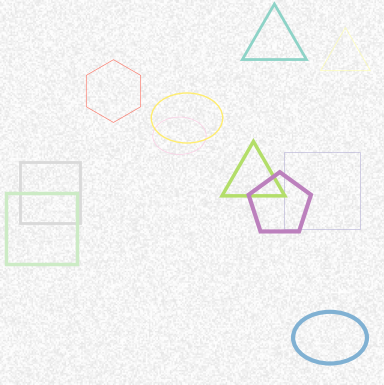[{"shape": "triangle", "thickness": 2, "radius": 0.48, "center": [0.713, 0.893]}, {"shape": "triangle", "thickness": 0.5, "radius": 0.37, "center": [0.897, 0.854]}, {"shape": "square", "thickness": 0.5, "radius": 0.49, "center": [0.836, 0.505]}, {"shape": "hexagon", "thickness": 0.5, "radius": 0.41, "center": [0.295, 0.763]}, {"shape": "oval", "thickness": 3, "radius": 0.48, "center": [0.857, 0.123]}, {"shape": "triangle", "thickness": 2.5, "radius": 0.47, "center": [0.658, 0.538]}, {"shape": "oval", "thickness": 0.5, "radius": 0.35, "center": [0.466, 0.647]}, {"shape": "square", "thickness": 2, "radius": 0.39, "center": [0.129, 0.501]}, {"shape": "pentagon", "thickness": 3, "radius": 0.43, "center": [0.727, 0.468]}, {"shape": "square", "thickness": 2.5, "radius": 0.46, "center": [0.108, 0.406]}, {"shape": "oval", "thickness": 1, "radius": 0.46, "center": [0.486, 0.694]}]